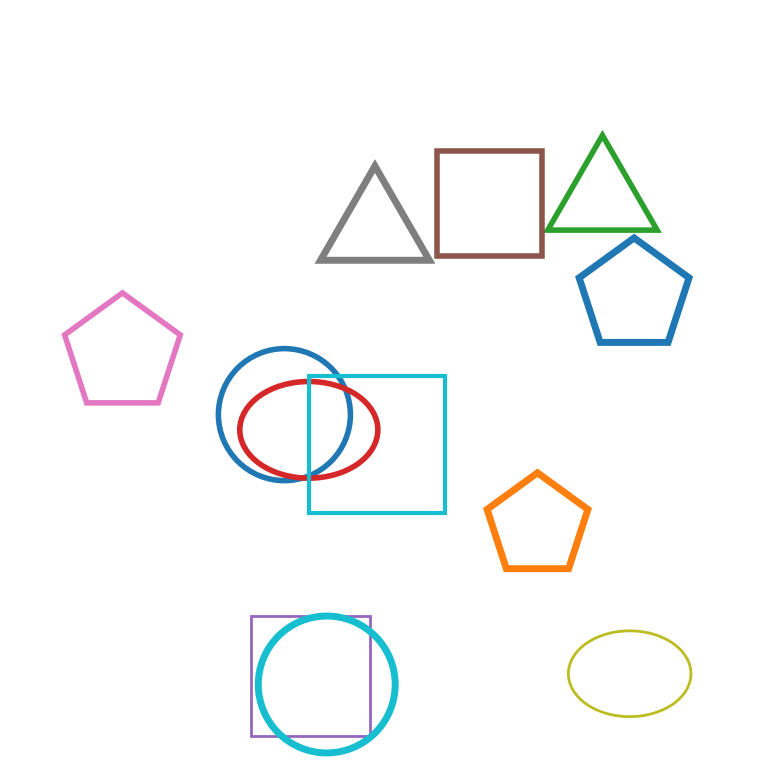[{"shape": "pentagon", "thickness": 2.5, "radius": 0.38, "center": [0.824, 0.616]}, {"shape": "circle", "thickness": 2, "radius": 0.43, "center": [0.369, 0.462]}, {"shape": "pentagon", "thickness": 2.5, "radius": 0.34, "center": [0.698, 0.317]}, {"shape": "triangle", "thickness": 2, "radius": 0.41, "center": [0.782, 0.742]}, {"shape": "oval", "thickness": 2, "radius": 0.45, "center": [0.401, 0.442]}, {"shape": "square", "thickness": 1, "radius": 0.39, "center": [0.403, 0.122]}, {"shape": "square", "thickness": 2, "radius": 0.34, "center": [0.636, 0.735]}, {"shape": "pentagon", "thickness": 2, "radius": 0.39, "center": [0.159, 0.541]}, {"shape": "triangle", "thickness": 2.5, "radius": 0.41, "center": [0.487, 0.703]}, {"shape": "oval", "thickness": 1, "radius": 0.4, "center": [0.818, 0.125]}, {"shape": "square", "thickness": 1.5, "radius": 0.44, "center": [0.489, 0.422]}, {"shape": "circle", "thickness": 2.5, "radius": 0.44, "center": [0.424, 0.111]}]